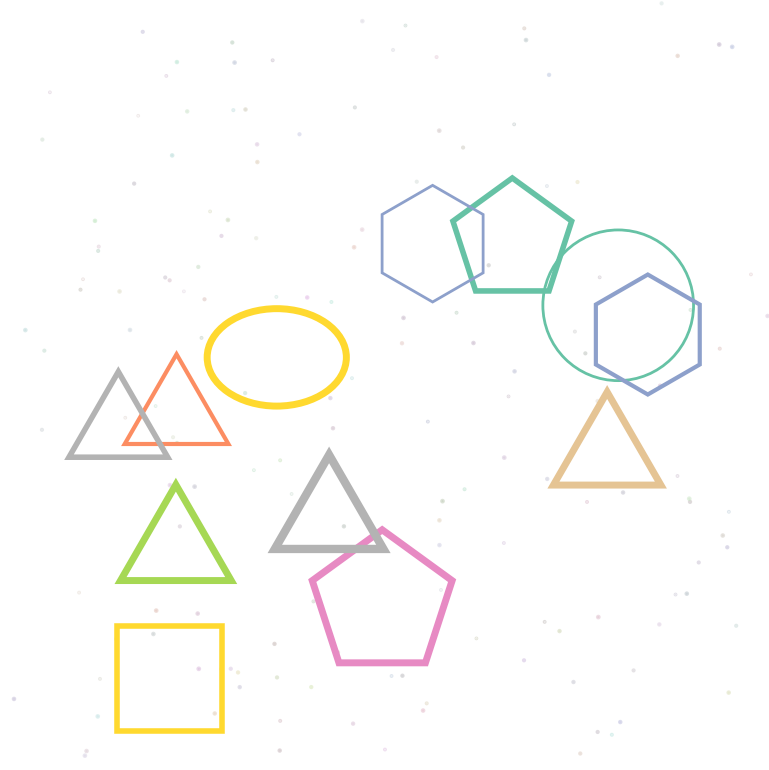[{"shape": "pentagon", "thickness": 2, "radius": 0.41, "center": [0.665, 0.688]}, {"shape": "circle", "thickness": 1, "radius": 0.49, "center": [0.803, 0.604]}, {"shape": "triangle", "thickness": 1.5, "radius": 0.39, "center": [0.229, 0.462]}, {"shape": "hexagon", "thickness": 1, "radius": 0.38, "center": [0.562, 0.684]}, {"shape": "hexagon", "thickness": 1.5, "radius": 0.39, "center": [0.841, 0.566]}, {"shape": "pentagon", "thickness": 2.5, "radius": 0.48, "center": [0.496, 0.216]}, {"shape": "triangle", "thickness": 2.5, "radius": 0.41, "center": [0.228, 0.288]}, {"shape": "oval", "thickness": 2.5, "radius": 0.45, "center": [0.359, 0.536]}, {"shape": "square", "thickness": 2, "radius": 0.34, "center": [0.22, 0.119]}, {"shape": "triangle", "thickness": 2.5, "radius": 0.4, "center": [0.789, 0.41]}, {"shape": "triangle", "thickness": 3, "radius": 0.41, "center": [0.427, 0.328]}, {"shape": "triangle", "thickness": 2, "radius": 0.37, "center": [0.154, 0.443]}]